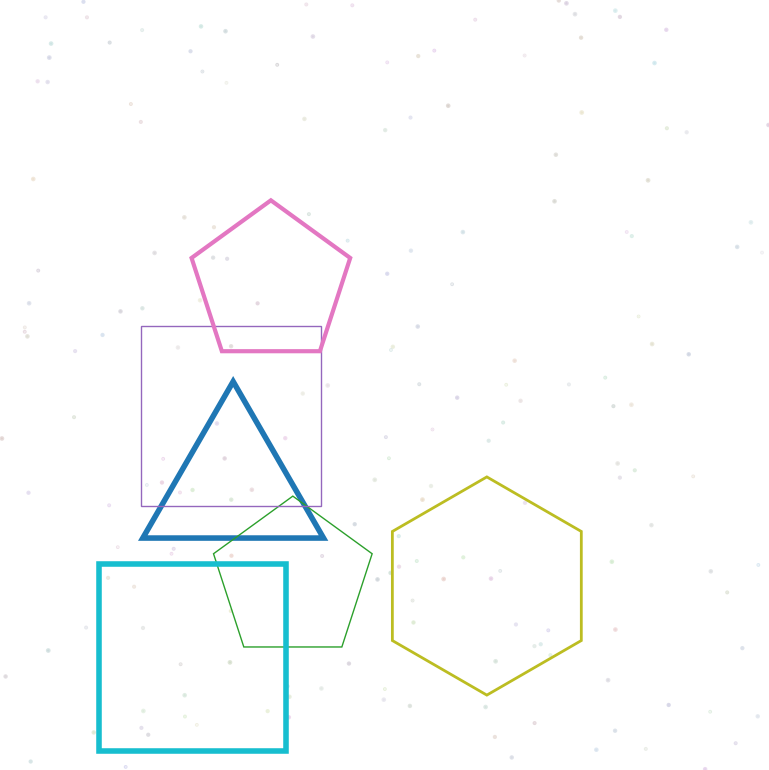[{"shape": "triangle", "thickness": 2, "radius": 0.68, "center": [0.303, 0.369]}, {"shape": "pentagon", "thickness": 0.5, "radius": 0.54, "center": [0.38, 0.247]}, {"shape": "square", "thickness": 0.5, "radius": 0.58, "center": [0.301, 0.46]}, {"shape": "pentagon", "thickness": 1.5, "radius": 0.54, "center": [0.352, 0.632]}, {"shape": "hexagon", "thickness": 1, "radius": 0.71, "center": [0.632, 0.239]}, {"shape": "square", "thickness": 2, "radius": 0.61, "center": [0.25, 0.146]}]